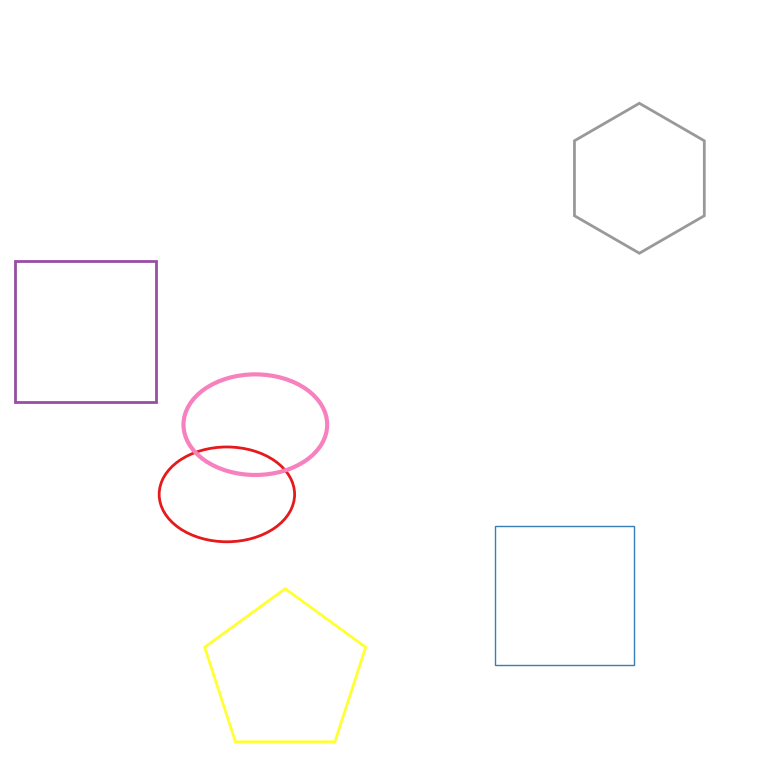[{"shape": "oval", "thickness": 1, "radius": 0.44, "center": [0.295, 0.358]}, {"shape": "square", "thickness": 0.5, "radius": 0.45, "center": [0.733, 0.227]}, {"shape": "square", "thickness": 1, "radius": 0.46, "center": [0.11, 0.57]}, {"shape": "pentagon", "thickness": 1, "radius": 0.55, "center": [0.37, 0.126]}, {"shape": "oval", "thickness": 1.5, "radius": 0.47, "center": [0.332, 0.448]}, {"shape": "hexagon", "thickness": 1, "radius": 0.49, "center": [0.83, 0.768]}]